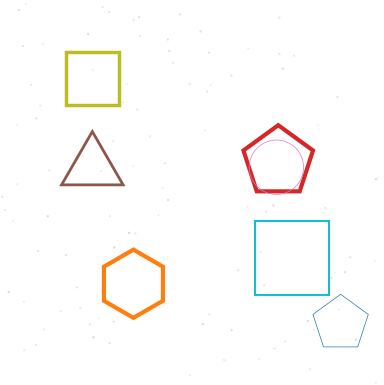[{"shape": "pentagon", "thickness": 0.5, "radius": 0.38, "center": [0.885, 0.16]}, {"shape": "hexagon", "thickness": 3, "radius": 0.44, "center": [0.347, 0.263]}, {"shape": "pentagon", "thickness": 3, "radius": 0.47, "center": [0.723, 0.58]}, {"shape": "triangle", "thickness": 2, "radius": 0.46, "center": [0.24, 0.566]}, {"shape": "circle", "thickness": 0.5, "radius": 0.35, "center": [0.718, 0.566]}, {"shape": "square", "thickness": 2.5, "radius": 0.34, "center": [0.24, 0.797]}, {"shape": "square", "thickness": 1.5, "radius": 0.48, "center": [0.759, 0.33]}]